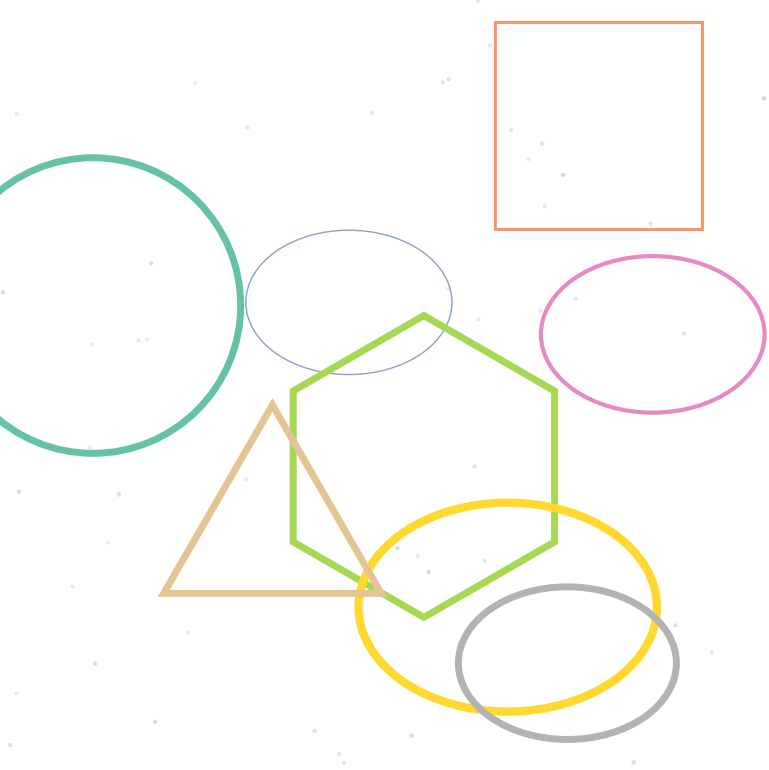[{"shape": "circle", "thickness": 2.5, "radius": 0.96, "center": [0.121, 0.603]}, {"shape": "square", "thickness": 1, "radius": 0.67, "center": [0.777, 0.837]}, {"shape": "oval", "thickness": 0.5, "radius": 0.67, "center": [0.453, 0.607]}, {"shape": "oval", "thickness": 1.5, "radius": 0.73, "center": [0.848, 0.566]}, {"shape": "hexagon", "thickness": 2.5, "radius": 0.98, "center": [0.55, 0.394]}, {"shape": "oval", "thickness": 3, "radius": 0.97, "center": [0.659, 0.211]}, {"shape": "triangle", "thickness": 2.5, "radius": 0.82, "center": [0.354, 0.311]}, {"shape": "oval", "thickness": 2.5, "radius": 0.71, "center": [0.737, 0.139]}]